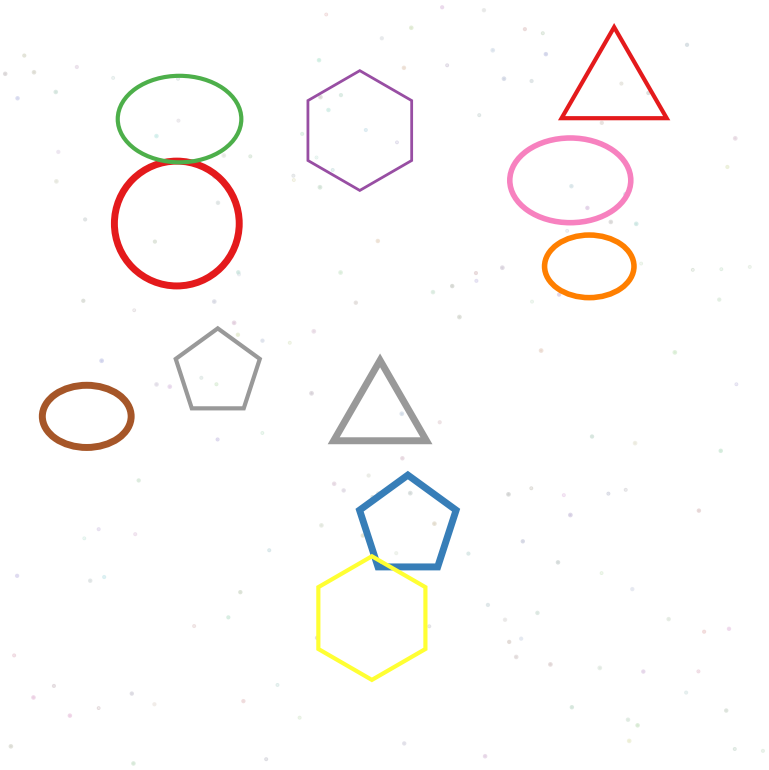[{"shape": "circle", "thickness": 2.5, "radius": 0.41, "center": [0.23, 0.71]}, {"shape": "triangle", "thickness": 1.5, "radius": 0.39, "center": [0.798, 0.886]}, {"shape": "pentagon", "thickness": 2.5, "radius": 0.33, "center": [0.53, 0.317]}, {"shape": "oval", "thickness": 1.5, "radius": 0.4, "center": [0.233, 0.845]}, {"shape": "hexagon", "thickness": 1, "radius": 0.39, "center": [0.467, 0.83]}, {"shape": "oval", "thickness": 2, "radius": 0.29, "center": [0.765, 0.654]}, {"shape": "hexagon", "thickness": 1.5, "radius": 0.4, "center": [0.483, 0.197]}, {"shape": "oval", "thickness": 2.5, "radius": 0.29, "center": [0.113, 0.459]}, {"shape": "oval", "thickness": 2, "radius": 0.39, "center": [0.741, 0.766]}, {"shape": "triangle", "thickness": 2.5, "radius": 0.35, "center": [0.494, 0.462]}, {"shape": "pentagon", "thickness": 1.5, "radius": 0.29, "center": [0.283, 0.516]}]